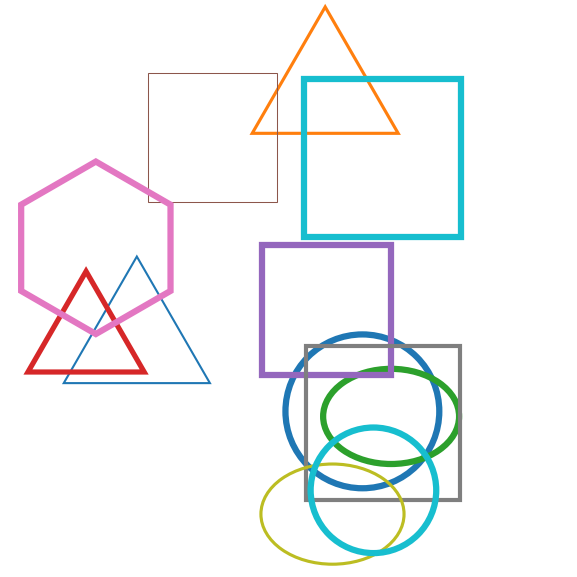[{"shape": "circle", "thickness": 3, "radius": 0.67, "center": [0.627, 0.287]}, {"shape": "triangle", "thickness": 1, "radius": 0.73, "center": [0.237, 0.409]}, {"shape": "triangle", "thickness": 1.5, "radius": 0.73, "center": [0.563, 0.841]}, {"shape": "oval", "thickness": 3, "radius": 0.59, "center": [0.677, 0.278]}, {"shape": "triangle", "thickness": 2.5, "radius": 0.58, "center": [0.149, 0.413]}, {"shape": "square", "thickness": 3, "radius": 0.56, "center": [0.565, 0.463]}, {"shape": "square", "thickness": 0.5, "radius": 0.56, "center": [0.368, 0.762]}, {"shape": "hexagon", "thickness": 3, "radius": 0.75, "center": [0.166, 0.57]}, {"shape": "square", "thickness": 2, "radius": 0.67, "center": [0.663, 0.267]}, {"shape": "oval", "thickness": 1.5, "radius": 0.62, "center": [0.576, 0.109]}, {"shape": "square", "thickness": 3, "radius": 0.68, "center": [0.662, 0.725]}, {"shape": "circle", "thickness": 3, "radius": 0.54, "center": [0.647, 0.15]}]